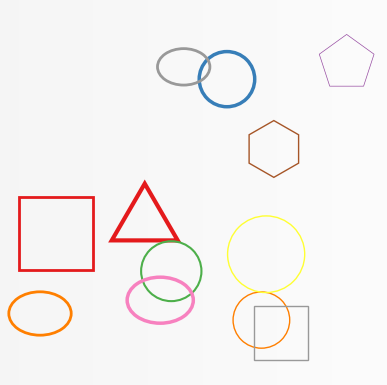[{"shape": "triangle", "thickness": 3, "radius": 0.49, "center": [0.374, 0.425]}, {"shape": "square", "thickness": 2, "radius": 0.48, "center": [0.145, 0.393]}, {"shape": "circle", "thickness": 2.5, "radius": 0.36, "center": [0.586, 0.794]}, {"shape": "circle", "thickness": 1.5, "radius": 0.39, "center": [0.442, 0.296]}, {"shape": "pentagon", "thickness": 0.5, "radius": 0.37, "center": [0.895, 0.836]}, {"shape": "circle", "thickness": 1, "radius": 0.37, "center": [0.675, 0.169]}, {"shape": "oval", "thickness": 2, "radius": 0.4, "center": [0.103, 0.186]}, {"shape": "circle", "thickness": 1, "radius": 0.5, "center": [0.687, 0.34]}, {"shape": "hexagon", "thickness": 1, "radius": 0.37, "center": [0.707, 0.613]}, {"shape": "oval", "thickness": 2.5, "radius": 0.43, "center": [0.413, 0.22]}, {"shape": "square", "thickness": 1, "radius": 0.35, "center": [0.724, 0.135]}, {"shape": "oval", "thickness": 2, "radius": 0.34, "center": [0.474, 0.826]}]